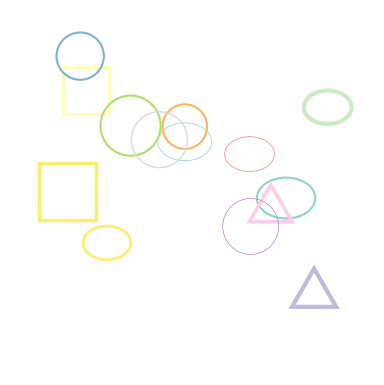[{"shape": "oval", "thickness": 1.5, "radius": 0.38, "center": [0.743, 0.486]}, {"shape": "oval", "thickness": 0.5, "radius": 0.35, "center": [0.48, 0.632]}, {"shape": "square", "thickness": 2, "radius": 0.3, "center": [0.223, 0.765]}, {"shape": "triangle", "thickness": 3, "radius": 0.33, "center": [0.816, 0.236]}, {"shape": "oval", "thickness": 0.5, "radius": 0.32, "center": [0.648, 0.6]}, {"shape": "circle", "thickness": 1.5, "radius": 0.31, "center": [0.208, 0.854]}, {"shape": "circle", "thickness": 1.5, "radius": 0.29, "center": [0.48, 0.671]}, {"shape": "circle", "thickness": 1.5, "radius": 0.39, "center": [0.339, 0.674]}, {"shape": "triangle", "thickness": 2.5, "radius": 0.32, "center": [0.703, 0.456]}, {"shape": "circle", "thickness": 1, "radius": 0.36, "center": [0.414, 0.637]}, {"shape": "circle", "thickness": 0.5, "radius": 0.36, "center": [0.651, 0.412]}, {"shape": "oval", "thickness": 3, "radius": 0.31, "center": [0.851, 0.721]}, {"shape": "square", "thickness": 2.5, "radius": 0.37, "center": [0.175, 0.503]}, {"shape": "oval", "thickness": 2, "radius": 0.31, "center": [0.278, 0.369]}]